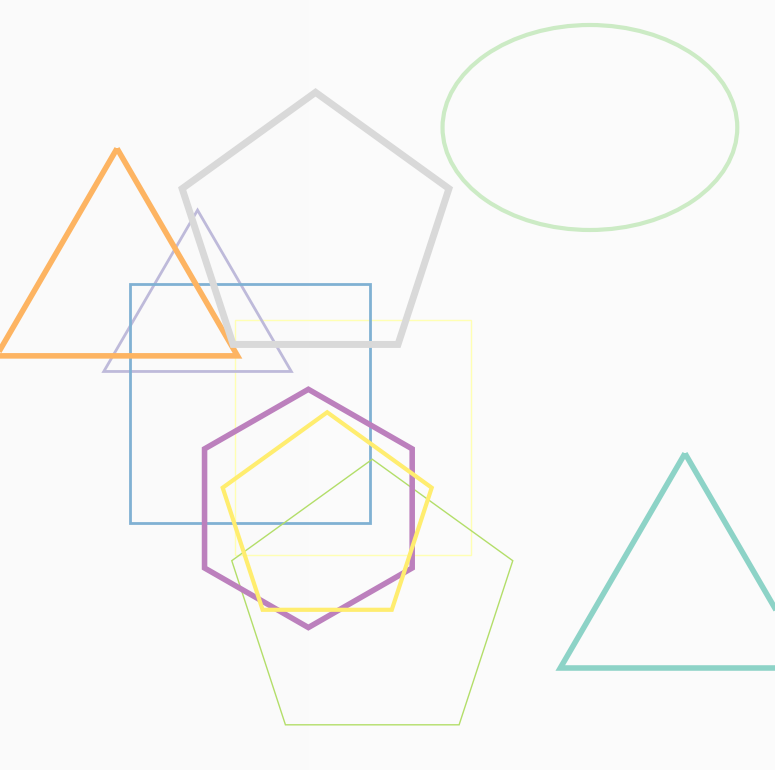[{"shape": "triangle", "thickness": 2, "radius": 0.93, "center": [0.884, 0.225]}, {"shape": "square", "thickness": 0.5, "radius": 0.76, "center": [0.455, 0.432]}, {"shape": "triangle", "thickness": 1, "radius": 0.7, "center": [0.255, 0.587]}, {"shape": "square", "thickness": 1, "radius": 0.78, "center": [0.322, 0.476]}, {"shape": "triangle", "thickness": 2, "radius": 0.9, "center": [0.151, 0.628]}, {"shape": "pentagon", "thickness": 0.5, "radius": 0.95, "center": [0.48, 0.213]}, {"shape": "pentagon", "thickness": 2.5, "radius": 0.9, "center": [0.407, 0.699]}, {"shape": "hexagon", "thickness": 2, "radius": 0.77, "center": [0.398, 0.34]}, {"shape": "oval", "thickness": 1.5, "radius": 0.95, "center": [0.761, 0.834]}, {"shape": "pentagon", "thickness": 1.5, "radius": 0.71, "center": [0.422, 0.323]}]